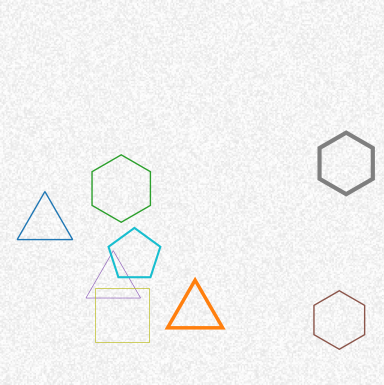[{"shape": "triangle", "thickness": 1, "radius": 0.42, "center": [0.117, 0.419]}, {"shape": "triangle", "thickness": 2.5, "radius": 0.41, "center": [0.507, 0.19]}, {"shape": "hexagon", "thickness": 1, "radius": 0.44, "center": [0.315, 0.51]}, {"shape": "triangle", "thickness": 0.5, "radius": 0.41, "center": [0.294, 0.267]}, {"shape": "hexagon", "thickness": 1, "radius": 0.38, "center": [0.881, 0.169]}, {"shape": "hexagon", "thickness": 3, "radius": 0.4, "center": [0.899, 0.576]}, {"shape": "square", "thickness": 0.5, "radius": 0.35, "center": [0.317, 0.181]}, {"shape": "pentagon", "thickness": 1.5, "radius": 0.35, "center": [0.349, 0.337]}]